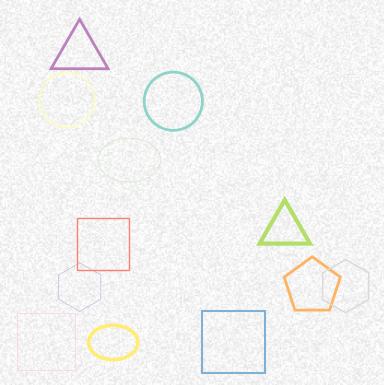[{"shape": "circle", "thickness": 2, "radius": 0.38, "center": [0.45, 0.737]}, {"shape": "circle", "thickness": 1, "radius": 0.36, "center": [0.174, 0.741]}, {"shape": "hexagon", "thickness": 0.5, "radius": 0.32, "center": [0.207, 0.254]}, {"shape": "square", "thickness": 1, "radius": 0.34, "center": [0.268, 0.366]}, {"shape": "square", "thickness": 1.5, "radius": 0.41, "center": [0.607, 0.112]}, {"shape": "pentagon", "thickness": 2, "radius": 0.38, "center": [0.811, 0.257]}, {"shape": "triangle", "thickness": 3, "radius": 0.38, "center": [0.74, 0.405]}, {"shape": "square", "thickness": 0.5, "radius": 0.37, "center": [0.12, 0.113]}, {"shape": "hexagon", "thickness": 1, "radius": 0.35, "center": [0.898, 0.257]}, {"shape": "triangle", "thickness": 2, "radius": 0.43, "center": [0.207, 0.864]}, {"shape": "oval", "thickness": 0.5, "radius": 0.41, "center": [0.336, 0.584]}, {"shape": "oval", "thickness": 2.5, "radius": 0.32, "center": [0.294, 0.11]}]